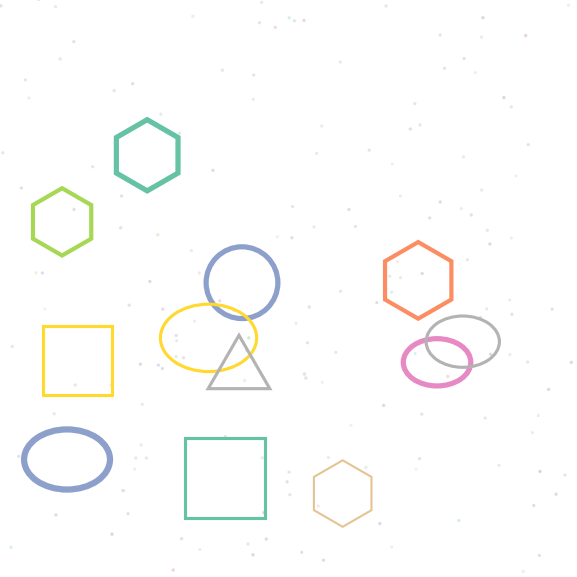[{"shape": "square", "thickness": 1.5, "radius": 0.35, "center": [0.389, 0.171]}, {"shape": "hexagon", "thickness": 2.5, "radius": 0.31, "center": [0.255, 0.73]}, {"shape": "hexagon", "thickness": 2, "radius": 0.33, "center": [0.724, 0.514]}, {"shape": "oval", "thickness": 3, "radius": 0.37, "center": [0.116, 0.204]}, {"shape": "circle", "thickness": 2.5, "radius": 0.31, "center": [0.419, 0.51]}, {"shape": "oval", "thickness": 2.5, "radius": 0.29, "center": [0.757, 0.372]}, {"shape": "hexagon", "thickness": 2, "radius": 0.29, "center": [0.108, 0.615]}, {"shape": "oval", "thickness": 1.5, "radius": 0.42, "center": [0.361, 0.414]}, {"shape": "square", "thickness": 1.5, "radius": 0.3, "center": [0.134, 0.374]}, {"shape": "hexagon", "thickness": 1, "radius": 0.29, "center": [0.593, 0.145]}, {"shape": "oval", "thickness": 1.5, "radius": 0.32, "center": [0.801, 0.408]}, {"shape": "triangle", "thickness": 1.5, "radius": 0.31, "center": [0.414, 0.357]}]